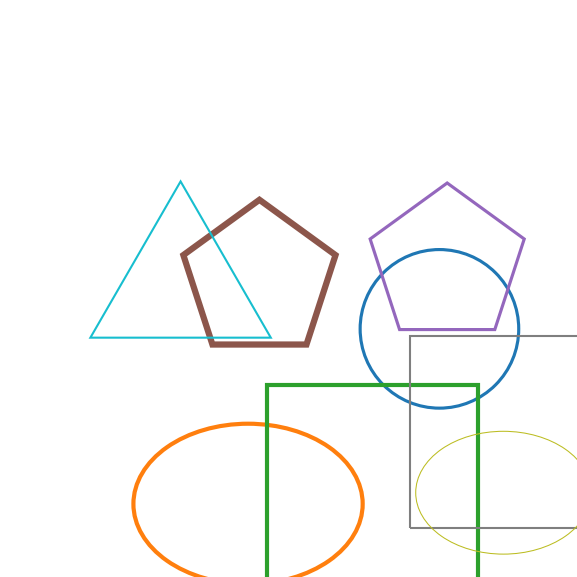[{"shape": "circle", "thickness": 1.5, "radius": 0.69, "center": [0.761, 0.43]}, {"shape": "oval", "thickness": 2, "radius": 0.99, "center": [0.43, 0.126]}, {"shape": "square", "thickness": 2, "radius": 0.92, "center": [0.645, 0.15]}, {"shape": "pentagon", "thickness": 1.5, "radius": 0.7, "center": [0.774, 0.542]}, {"shape": "pentagon", "thickness": 3, "radius": 0.69, "center": [0.449, 0.515]}, {"shape": "square", "thickness": 1, "radius": 0.83, "center": [0.877, 0.251]}, {"shape": "oval", "thickness": 0.5, "radius": 0.76, "center": [0.872, 0.146]}, {"shape": "triangle", "thickness": 1, "radius": 0.9, "center": [0.313, 0.505]}]